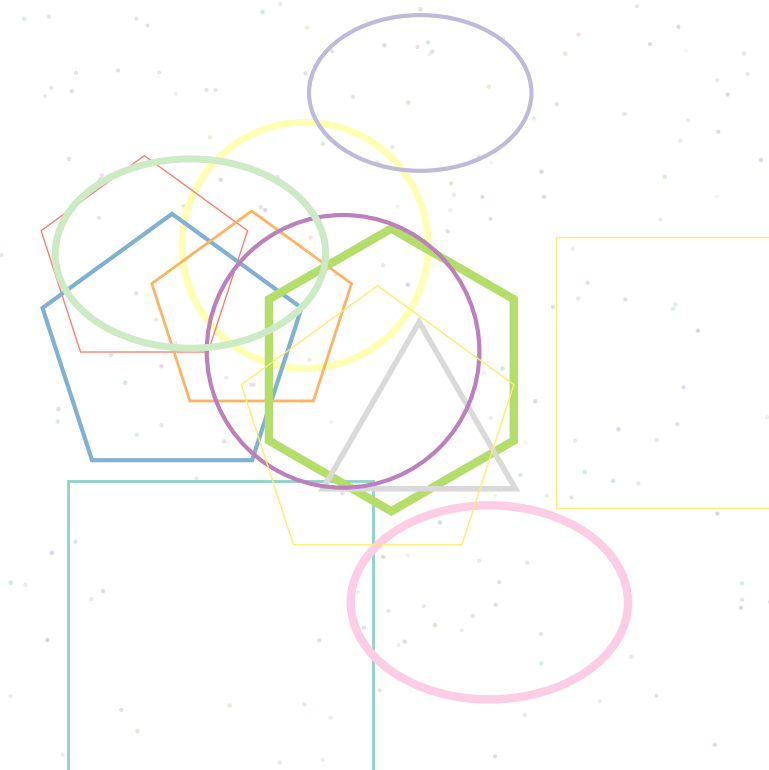[{"shape": "square", "thickness": 1, "radius": 0.99, "center": [0.286, 0.178]}, {"shape": "circle", "thickness": 2.5, "radius": 0.8, "center": [0.396, 0.681]}, {"shape": "oval", "thickness": 1.5, "radius": 0.72, "center": [0.546, 0.879]}, {"shape": "pentagon", "thickness": 0.5, "radius": 0.7, "center": [0.187, 0.657]}, {"shape": "pentagon", "thickness": 1.5, "radius": 0.88, "center": [0.223, 0.545]}, {"shape": "pentagon", "thickness": 1, "radius": 0.68, "center": [0.327, 0.59]}, {"shape": "hexagon", "thickness": 3, "radius": 0.92, "center": [0.508, 0.52]}, {"shape": "oval", "thickness": 3, "radius": 0.9, "center": [0.636, 0.218]}, {"shape": "triangle", "thickness": 2, "radius": 0.72, "center": [0.544, 0.437]}, {"shape": "circle", "thickness": 1.5, "radius": 0.89, "center": [0.446, 0.544]}, {"shape": "oval", "thickness": 2.5, "radius": 0.88, "center": [0.247, 0.671]}, {"shape": "pentagon", "thickness": 0.5, "radius": 0.93, "center": [0.49, 0.443]}, {"shape": "square", "thickness": 0.5, "radius": 0.88, "center": [0.897, 0.516]}]